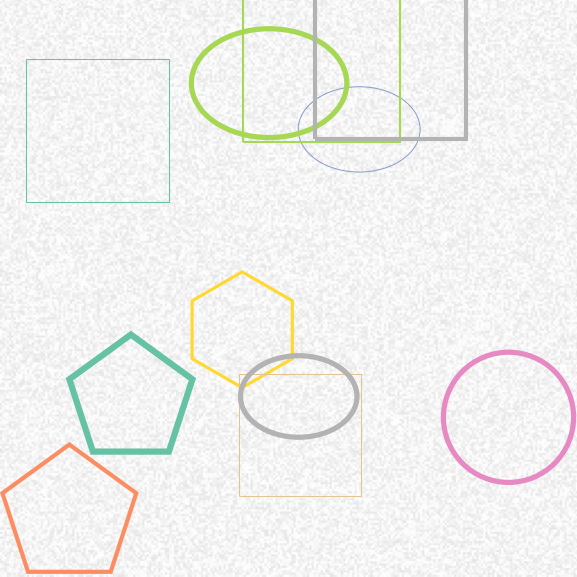[{"shape": "pentagon", "thickness": 3, "radius": 0.56, "center": [0.227, 0.308]}, {"shape": "square", "thickness": 0.5, "radius": 0.62, "center": [0.169, 0.773]}, {"shape": "pentagon", "thickness": 2, "radius": 0.61, "center": [0.12, 0.108]}, {"shape": "oval", "thickness": 0.5, "radius": 0.53, "center": [0.622, 0.775]}, {"shape": "circle", "thickness": 2.5, "radius": 0.56, "center": [0.881, 0.276]}, {"shape": "square", "thickness": 1, "radius": 0.68, "center": [0.557, 0.889]}, {"shape": "oval", "thickness": 2.5, "radius": 0.67, "center": [0.466, 0.855]}, {"shape": "hexagon", "thickness": 1.5, "radius": 0.5, "center": [0.419, 0.428]}, {"shape": "square", "thickness": 0.5, "radius": 0.53, "center": [0.52, 0.245]}, {"shape": "square", "thickness": 2, "radius": 0.65, "center": [0.676, 0.89]}, {"shape": "oval", "thickness": 2.5, "radius": 0.5, "center": [0.517, 0.313]}]